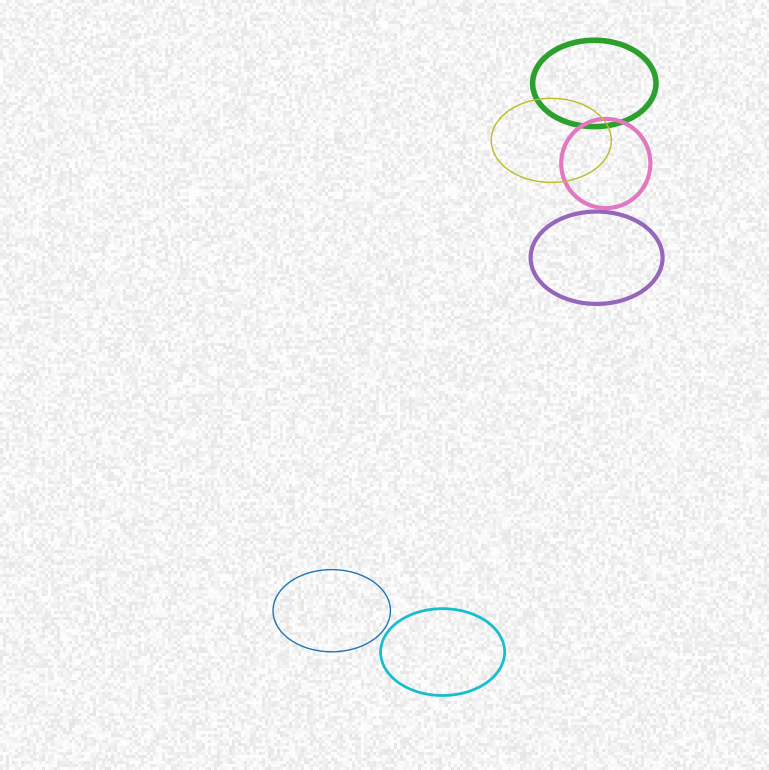[{"shape": "oval", "thickness": 0.5, "radius": 0.38, "center": [0.431, 0.207]}, {"shape": "oval", "thickness": 2, "radius": 0.4, "center": [0.772, 0.892]}, {"shape": "oval", "thickness": 1.5, "radius": 0.43, "center": [0.775, 0.665]}, {"shape": "circle", "thickness": 1.5, "radius": 0.29, "center": [0.787, 0.788]}, {"shape": "oval", "thickness": 0.5, "radius": 0.39, "center": [0.716, 0.818]}, {"shape": "oval", "thickness": 1, "radius": 0.4, "center": [0.575, 0.153]}]